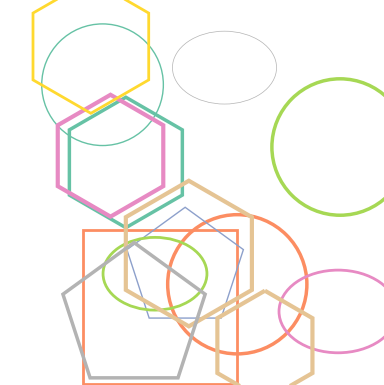[{"shape": "circle", "thickness": 1, "radius": 0.79, "center": [0.266, 0.78]}, {"shape": "hexagon", "thickness": 2.5, "radius": 0.85, "center": [0.327, 0.578]}, {"shape": "square", "thickness": 2, "radius": 1.0, "center": [0.415, 0.203]}, {"shape": "circle", "thickness": 2.5, "radius": 0.9, "center": [0.616, 0.262]}, {"shape": "pentagon", "thickness": 1, "radius": 0.8, "center": [0.481, 0.303]}, {"shape": "oval", "thickness": 2, "radius": 0.77, "center": [0.878, 0.191]}, {"shape": "hexagon", "thickness": 3, "radius": 0.79, "center": [0.287, 0.596]}, {"shape": "oval", "thickness": 2, "radius": 0.67, "center": [0.403, 0.289]}, {"shape": "circle", "thickness": 2.5, "radius": 0.89, "center": [0.883, 0.618]}, {"shape": "hexagon", "thickness": 2, "radius": 0.87, "center": [0.236, 0.879]}, {"shape": "hexagon", "thickness": 3, "radius": 0.95, "center": [0.491, 0.341]}, {"shape": "hexagon", "thickness": 3, "radius": 0.71, "center": [0.688, 0.102]}, {"shape": "oval", "thickness": 0.5, "radius": 0.68, "center": [0.583, 0.824]}, {"shape": "pentagon", "thickness": 2.5, "radius": 0.97, "center": [0.348, 0.176]}]